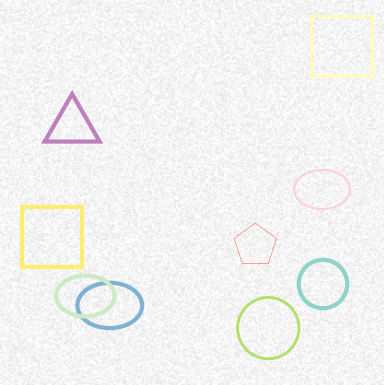[{"shape": "circle", "thickness": 3, "radius": 0.31, "center": [0.839, 0.262]}, {"shape": "square", "thickness": 2, "radius": 0.39, "center": [0.886, 0.881]}, {"shape": "pentagon", "thickness": 0.5, "radius": 0.29, "center": [0.663, 0.363]}, {"shape": "oval", "thickness": 3, "radius": 0.42, "center": [0.285, 0.207]}, {"shape": "circle", "thickness": 2, "radius": 0.4, "center": [0.697, 0.148]}, {"shape": "oval", "thickness": 1.5, "radius": 0.36, "center": [0.837, 0.508]}, {"shape": "triangle", "thickness": 3, "radius": 0.41, "center": [0.187, 0.674]}, {"shape": "oval", "thickness": 3, "radius": 0.38, "center": [0.222, 0.231]}, {"shape": "square", "thickness": 3, "radius": 0.39, "center": [0.136, 0.385]}]